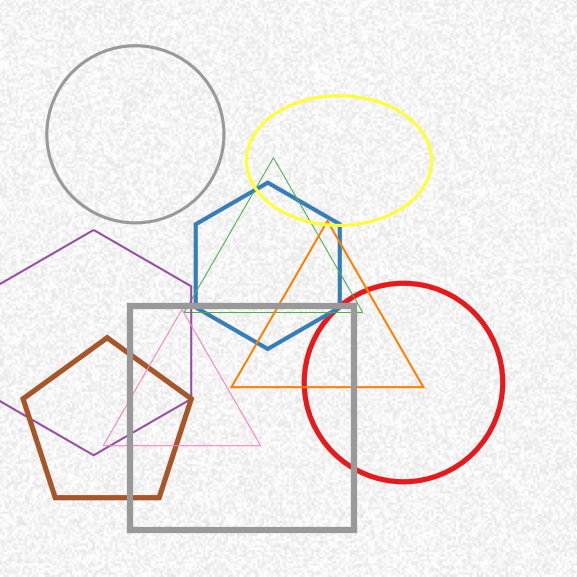[{"shape": "circle", "thickness": 2.5, "radius": 0.86, "center": [0.699, 0.337]}, {"shape": "hexagon", "thickness": 2, "radius": 0.72, "center": [0.464, 0.539]}, {"shape": "triangle", "thickness": 0.5, "radius": 0.89, "center": [0.473, 0.547]}, {"shape": "hexagon", "thickness": 1, "radius": 0.98, "center": [0.162, 0.406]}, {"shape": "triangle", "thickness": 1, "radius": 0.96, "center": [0.567, 0.425]}, {"shape": "oval", "thickness": 1.5, "radius": 0.8, "center": [0.587, 0.721]}, {"shape": "pentagon", "thickness": 2.5, "radius": 0.77, "center": [0.186, 0.261]}, {"shape": "triangle", "thickness": 0.5, "radius": 0.79, "center": [0.315, 0.306]}, {"shape": "square", "thickness": 3, "radius": 0.97, "center": [0.419, 0.276]}, {"shape": "circle", "thickness": 1.5, "radius": 0.77, "center": [0.234, 0.767]}]